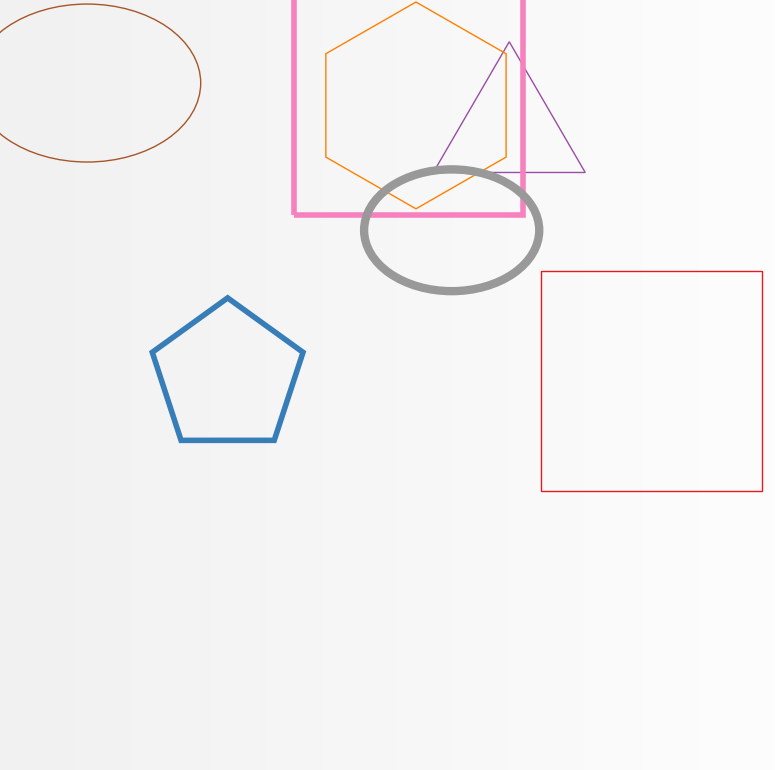[{"shape": "square", "thickness": 0.5, "radius": 0.71, "center": [0.84, 0.505]}, {"shape": "pentagon", "thickness": 2, "radius": 0.51, "center": [0.294, 0.511]}, {"shape": "triangle", "thickness": 0.5, "radius": 0.57, "center": [0.657, 0.833]}, {"shape": "hexagon", "thickness": 0.5, "radius": 0.67, "center": [0.537, 0.863]}, {"shape": "oval", "thickness": 0.5, "radius": 0.73, "center": [0.112, 0.892]}, {"shape": "square", "thickness": 2, "radius": 0.74, "center": [0.527, 0.869]}, {"shape": "oval", "thickness": 3, "radius": 0.56, "center": [0.583, 0.701]}]